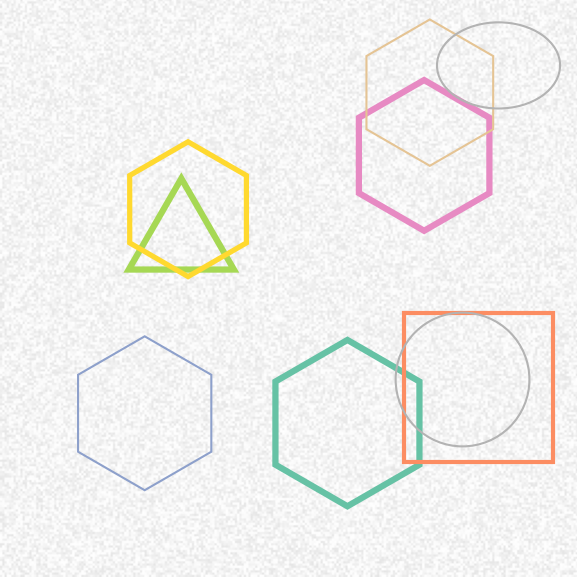[{"shape": "hexagon", "thickness": 3, "radius": 0.72, "center": [0.602, 0.266]}, {"shape": "square", "thickness": 2, "radius": 0.65, "center": [0.828, 0.328]}, {"shape": "hexagon", "thickness": 1, "radius": 0.67, "center": [0.251, 0.284]}, {"shape": "hexagon", "thickness": 3, "radius": 0.65, "center": [0.734, 0.73]}, {"shape": "triangle", "thickness": 3, "radius": 0.53, "center": [0.314, 0.585]}, {"shape": "hexagon", "thickness": 2.5, "radius": 0.58, "center": [0.326, 0.637]}, {"shape": "hexagon", "thickness": 1, "radius": 0.63, "center": [0.744, 0.839]}, {"shape": "circle", "thickness": 1, "radius": 0.58, "center": [0.801, 0.342]}, {"shape": "oval", "thickness": 1, "radius": 0.53, "center": [0.863, 0.886]}]